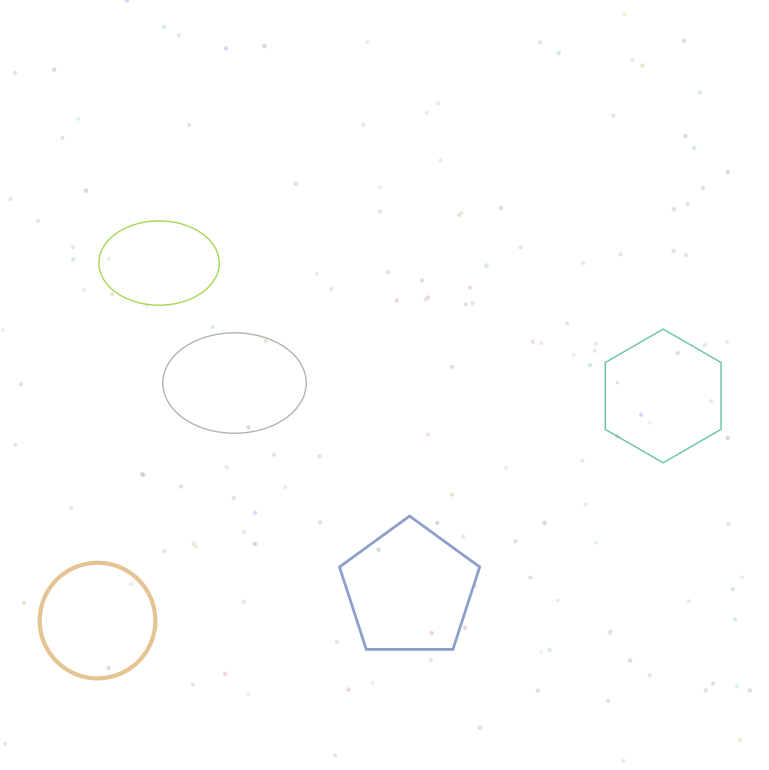[{"shape": "hexagon", "thickness": 0.5, "radius": 0.43, "center": [0.861, 0.486]}, {"shape": "pentagon", "thickness": 1, "radius": 0.48, "center": [0.532, 0.234]}, {"shape": "oval", "thickness": 0.5, "radius": 0.39, "center": [0.207, 0.658]}, {"shape": "circle", "thickness": 1.5, "radius": 0.38, "center": [0.127, 0.194]}, {"shape": "oval", "thickness": 0.5, "radius": 0.47, "center": [0.305, 0.503]}]